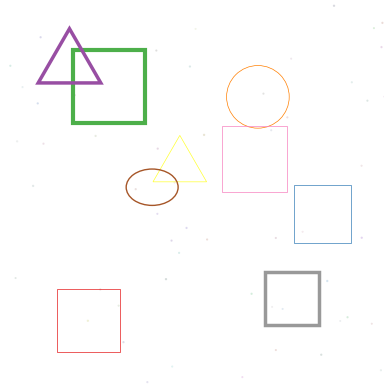[{"shape": "square", "thickness": 0.5, "radius": 0.41, "center": [0.231, 0.168]}, {"shape": "square", "thickness": 0.5, "radius": 0.37, "center": [0.837, 0.444]}, {"shape": "square", "thickness": 3, "radius": 0.47, "center": [0.283, 0.775]}, {"shape": "triangle", "thickness": 2.5, "radius": 0.47, "center": [0.18, 0.832]}, {"shape": "circle", "thickness": 0.5, "radius": 0.41, "center": [0.67, 0.748]}, {"shape": "triangle", "thickness": 0.5, "radius": 0.4, "center": [0.467, 0.568]}, {"shape": "oval", "thickness": 1, "radius": 0.34, "center": [0.395, 0.514]}, {"shape": "square", "thickness": 0.5, "radius": 0.42, "center": [0.66, 0.587]}, {"shape": "square", "thickness": 2.5, "radius": 0.35, "center": [0.758, 0.225]}]